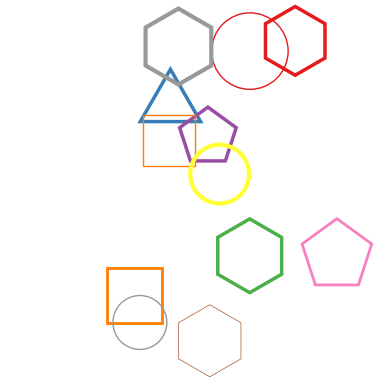[{"shape": "circle", "thickness": 1, "radius": 0.5, "center": [0.649, 0.867]}, {"shape": "hexagon", "thickness": 2.5, "radius": 0.45, "center": [0.767, 0.894]}, {"shape": "triangle", "thickness": 2.5, "radius": 0.45, "center": [0.443, 0.729]}, {"shape": "hexagon", "thickness": 2.5, "radius": 0.48, "center": [0.649, 0.336]}, {"shape": "pentagon", "thickness": 2.5, "radius": 0.39, "center": [0.54, 0.645]}, {"shape": "square", "thickness": 2, "radius": 0.36, "center": [0.349, 0.233]}, {"shape": "square", "thickness": 1, "radius": 0.33, "center": [0.439, 0.636]}, {"shape": "circle", "thickness": 3, "radius": 0.38, "center": [0.57, 0.548]}, {"shape": "hexagon", "thickness": 0.5, "radius": 0.47, "center": [0.545, 0.115]}, {"shape": "pentagon", "thickness": 2, "radius": 0.48, "center": [0.875, 0.337]}, {"shape": "circle", "thickness": 1, "radius": 0.35, "center": [0.363, 0.162]}, {"shape": "hexagon", "thickness": 3, "radius": 0.49, "center": [0.463, 0.879]}]